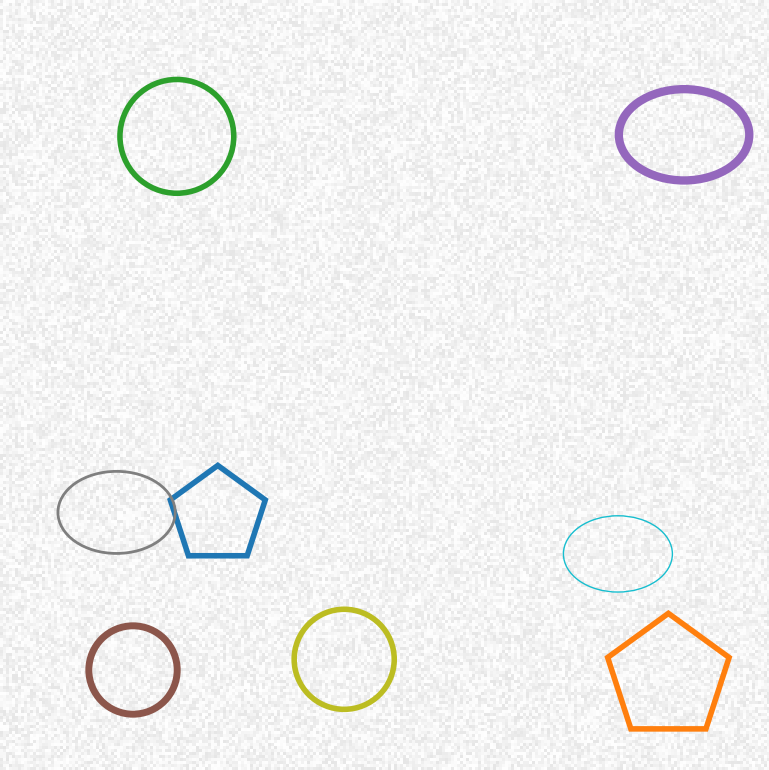[{"shape": "pentagon", "thickness": 2, "radius": 0.32, "center": [0.283, 0.331]}, {"shape": "pentagon", "thickness": 2, "radius": 0.41, "center": [0.868, 0.12]}, {"shape": "circle", "thickness": 2, "radius": 0.37, "center": [0.23, 0.823]}, {"shape": "oval", "thickness": 3, "radius": 0.42, "center": [0.888, 0.825]}, {"shape": "circle", "thickness": 2.5, "radius": 0.29, "center": [0.173, 0.13]}, {"shape": "oval", "thickness": 1, "radius": 0.38, "center": [0.151, 0.335]}, {"shape": "circle", "thickness": 2, "radius": 0.32, "center": [0.447, 0.144]}, {"shape": "oval", "thickness": 0.5, "radius": 0.35, "center": [0.802, 0.281]}]